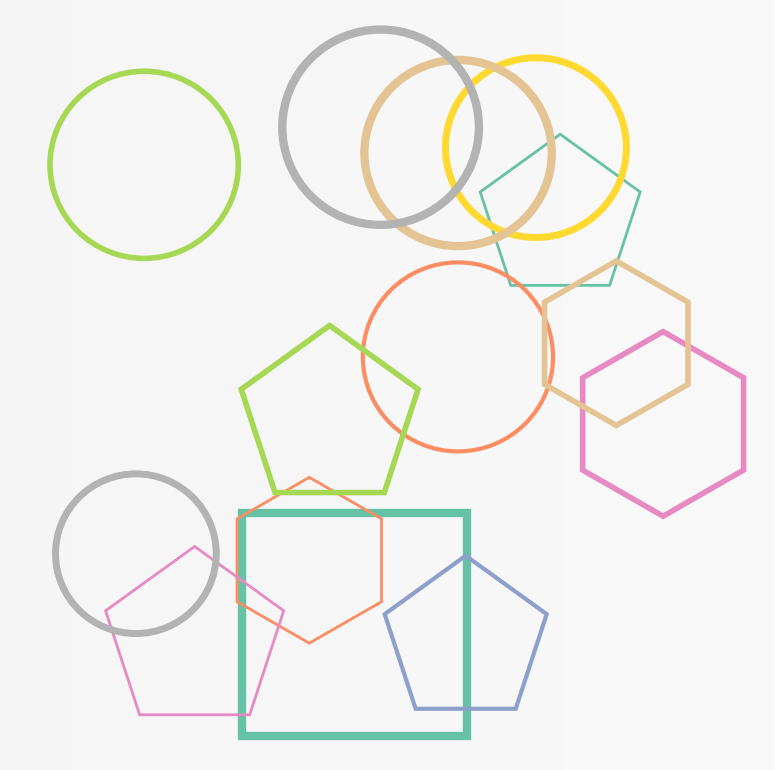[{"shape": "square", "thickness": 3, "radius": 0.73, "center": [0.458, 0.189]}, {"shape": "pentagon", "thickness": 1, "radius": 0.54, "center": [0.723, 0.717]}, {"shape": "circle", "thickness": 1.5, "radius": 0.61, "center": [0.591, 0.537]}, {"shape": "hexagon", "thickness": 1, "radius": 0.54, "center": [0.399, 0.272]}, {"shape": "pentagon", "thickness": 1.5, "radius": 0.55, "center": [0.601, 0.168]}, {"shape": "pentagon", "thickness": 1, "radius": 0.6, "center": [0.251, 0.169]}, {"shape": "hexagon", "thickness": 2, "radius": 0.6, "center": [0.856, 0.449]}, {"shape": "circle", "thickness": 2, "radius": 0.61, "center": [0.186, 0.786]}, {"shape": "pentagon", "thickness": 2, "radius": 0.6, "center": [0.425, 0.457]}, {"shape": "circle", "thickness": 2.5, "radius": 0.58, "center": [0.692, 0.808]}, {"shape": "hexagon", "thickness": 2, "radius": 0.53, "center": [0.795, 0.554]}, {"shape": "circle", "thickness": 3, "radius": 0.6, "center": [0.591, 0.801]}, {"shape": "circle", "thickness": 3, "radius": 0.63, "center": [0.491, 0.835]}, {"shape": "circle", "thickness": 2.5, "radius": 0.52, "center": [0.175, 0.281]}]